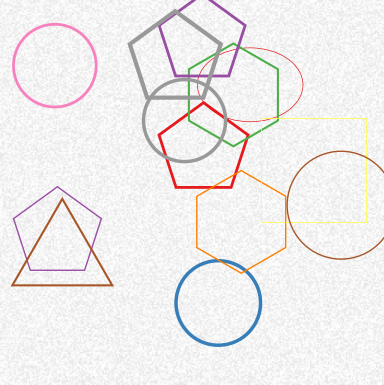[{"shape": "oval", "thickness": 0.5, "radius": 0.69, "center": [0.65, 0.78]}, {"shape": "pentagon", "thickness": 2, "radius": 0.61, "center": [0.529, 0.612]}, {"shape": "circle", "thickness": 2.5, "radius": 0.55, "center": [0.567, 0.213]}, {"shape": "hexagon", "thickness": 1.5, "radius": 0.67, "center": [0.606, 0.753]}, {"shape": "pentagon", "thickness": 2, "radius": 0.59, "center": [0.525, 0.898]}, {"shape": "pentagon", "thickness": 1, "radius": 0.6, "center": [0.149, 0.395]}, {"shape": "hexagon", "thickness": 1, "radius": 0.67, "center": [0.627, 0.424]}, {"shape": "square", "thickness": 0.5, "radius": 0.68, "center": [0.814, 0.559]}, {"shape": "circle", "thickness": 1, "radius": 0.7, "center": [0.886, 0.467]}, {"shape": "triangle", "thickness": 1.5, "radius": 0.75, "center": [0.162, 0.334]}, {"shape": "circle", "thickness": 2, "radius": 0.54, "center": [0.142, 0.83]}, {"shape": "circle", "thickness": 2.5, "radius": 0.53, "center": [0.479, 0.687]}, {"shape": "pentagon", "thickness": 3, "radius": 0.62, "center": [0.455, 0.847]}]